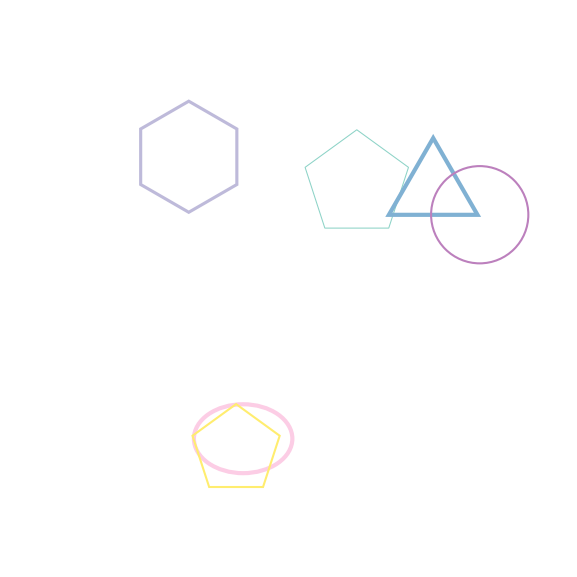[{"shape": "pentagon", "thickness": 0.5, "radius": 0.47, "center": [0.618, 0.68]}, {"shape": "hexagon", "thickness": 1.5, "radius": 0.48, "center": [0.327, 0.728]}, {"shape": "triangle", "thickness": 2, "radius": 0.44, "center": [0.75, 0.671]}, {"shape": "oval", "thickness": 2, "radius": 0.43, "center": [0.421, 0.239]}, {"shape": "circle", "thickness": 1, "radius": 0.42, "center": [0.831, 0.627]}, {"shape": "pentagon", "thickness": 1, "radius": 0.4, "center": [0.409, 0.22]}]